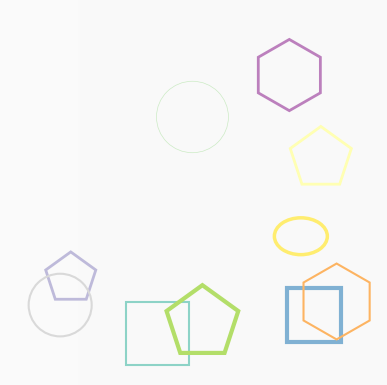[{"shape": "square", "thickness": 1.5, "radius": 0.41, "center": [0.406, 0.134]}, {"shape": "pentagon", "thickness": 2, "radius": 0.41, "center": [0.828, 0.589]}, {"shape": "pentagon", "thickness": 2, "radius": 0.34, "center": [0.183, 0.278]}, {"shape": "square", "thickness": 3, "radius": 0.35, "center": [0.81, 0.182]}, {"shape": "hexagon", "thickness": 1.5, "radius": 0.49, "center": [0.869, 0.217]}, {"shape": "pentagon", "thickness": 3, "radius": 0.49, "center": [0.522, 0.162]}, {"shape": "circle", "thickness": 1.5, "radius": 0.41, "center": [0.155, 0.208]}, {"shape": "hexagon", "thickness": 2, "radius": 0.46, "center": [0.747, 0.805]}, {"shape": "circle", "thickness": 0.5, "radius": 0.46, "center": [0.497, 0.696]}, {"shape": "oval", "thickness": 2.5, "radius": 0.34, "center": [0.776, 0.386]}]